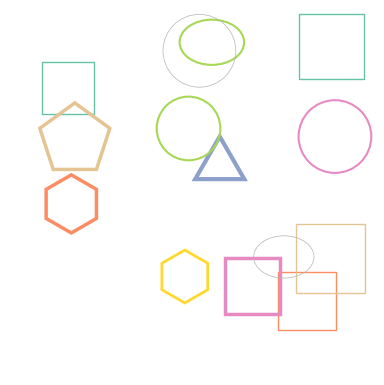[{"shape": "square", "thickness": 1, "radius": 0.34, "center": [0.177, 0.772]}, {"shape": "square", "thickness": 1, "radius": 0.42, "center": [0.862, 0.879]}, {"shape": "hexagon", "thickness": 2.5, "radius": 0.38, "center": [0.185, 0.47]}, {"shape": "square", "thickness": 1, "radius": 0.37, "center": [0.797, 0.219]}, {"shape": "triangle", "thickness": 3, "radius": 0.37, "center": [0.571, 0.572]}, {"shape": "square", "thickness": 2.5, "radius": 0.36, "center": [0.657, 0.257]}, {"shape": "circle", "thickness": 1.5, "radius": 0.47, "center": [0.87, 0.645]}, {"shape": "oval", "thickness": 1.5, "radius": 0.42, "center": [0.55, 0.89]}, {"shape": "circle", "thickness": 1.5, "radius": 0.41, "center": [0.49, 0.666]}, {"shape": "hexagon", "thickness": 2, "radius": 0.34, "center": [0.48, 0.282]}, {"shape": "pentagon", "thickness": 2.5, "radius": 0.48, "center": [0.194, 0.637]}, {"shape": "square", "thickness": 1, "radius": 0.45, "center": [0.858, 0.329]}, {"shape": "oval", "thickness": 0.5, "radius": 0.39, "center": [0.737, 0.333]}, {"shape": "circle", "thickness": 0.5, "radius": 0.47, "center": [0.518, 0.868]}]